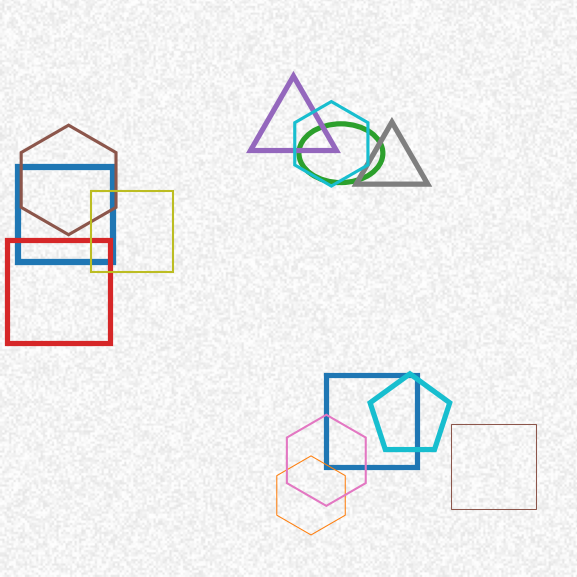[{"shape": "square", "thickness": 2.5, "radius": 0.4, "center": [0.643, 0.271]}, {"shape": "square", "thickness": 3, "radius": 0.41, "center": [0.114, 0.628]}, {"shape": "hexagon", "thickness": 0.5, "radius": 0.34, "center": [0.539, 0.141]}, {"shape": "oval", "thickness": 2.5, "radius": 0.36, "center": [0.59, 0.734]}, {"shape": "square", "thickness": 2.5, "radius": 0.45, "center": [0.102, 0.495]}, {"shape": "triangle", "thickness": 2.5, "radius": 0.43, "center": [0.508, 0.781]}, {"shape": "square", "thickness": 0.5, "radius": 0.37, "center": [0.854, 0.192]}, {"shape": "hexagon", "thickness": 1.5, "radius": 0.47, "center": [0.119, 0.688]}, {"shape": "hexagon", "thickness": 1, "radius": 0.39, "center": [0.565, 0.202]}, {"shape": "triangle", "thickness": 2.5, "radius": 0.36, "center": [0.679, 0.716]}, {"shape": "square", "thickness": 1, "radius": 0.35, "center": [0.229, 0.598]}, {"shape": "pentagon", "thickness": 2.5, "radius": 0.36, "center": [0.71, 0.279]}, {"shape": "hexagon", "thickness": 1.5, "radius": 0.37, "center": [0.574, 0.75]}]